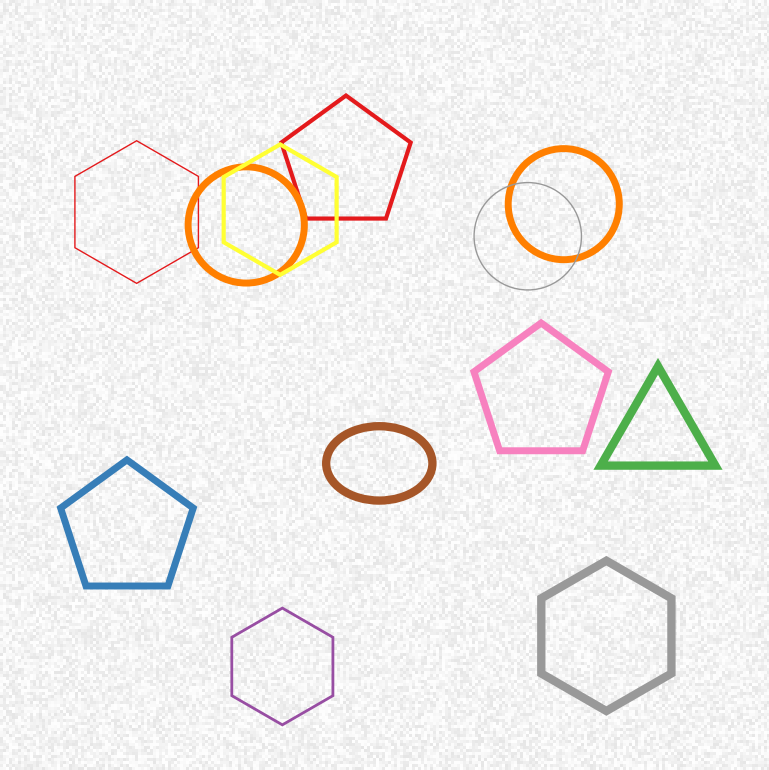[{"shape": "pentagon", "thickness": 1.5, "radius": 0.44, "center": [0.449, 0.788]}, {"shape": "hexagon", "thickness": 0.5, "radius": 0.46, "center": [0.177, 0.725]}, {"shape": "pentagon", "thickness": 2.5, "radius": 0.45, "center": [0.165, 0.312]}, {"shape": "triangle", "thickness": 3, "radius": 0.43, "center": [0.855, 0.438]}, {"shape": "hexagon", "thickness": 1, "radius": 0.38, "center": [0.367, 0.134]}, {"shape": "circle", "thickness": 2.5, "radius": 0.38, "center": [0.32, 0.708]}, {"shape": "circle", "thickness": 2.5, "radius": 0.36, "center": [0.732, 0.735]}, {"shape": "hexagon", "thickness": 1.5, "radius": 0.42, "center": [0.364, 0.728]}, {"shape": "oval", "thickness": 3, "radius": 0.34, "center": [0.493, 0.398]}, {"shape": "pentagon", "thickness": 2.5, "radius": 0.46, "center": [0.703, 0.489]}, {"shape": "circle", "thickness": 0.5, "radius": 0.35, "center": [0.685, 0.693]}, {"shape": "hexagon", "thickness": 3, "radius": 0.49, "center": [0.787, 0.174]}]